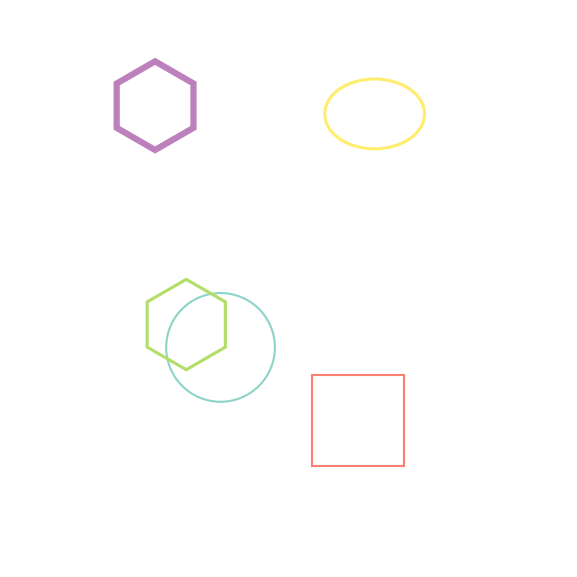[{"shape": "circle", "thickness": 1, "radius": 0.47, "center": [0.382, 0.398]}, {"shape": "square", "thickness": 1, "radius": 0.4, "center": [0.62, 0.271]}, {"shape": "hexagon", "thickness": 1.5, "radius": 0.39, "center": [0.323, 0.437]}, {"shape": "hexagon", "thickness": 3, "radius": 0.38, "center": [0.269, 0.816]}, {"shape": "oval", "thickness": 1.5, "radius": 0.43, "center": [0.649, 0.802]}]